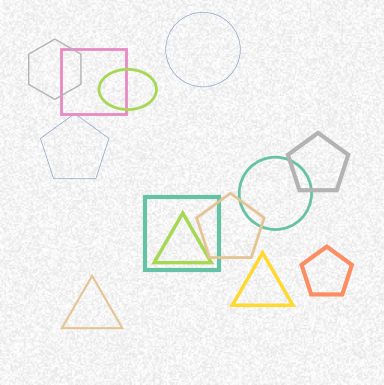[{"shape": "square", "thickness": 3, "radius": 0.48, "center": [0.473, 0.394]}, {"shape": "circle", "thickness": 2, "radius": 0.47, "center": [0.715, 0.498]}, {"shape": "pentagon", "thickness": 3, "radius": 0.34, "center": [0.849, 0.291]}, {"shape": "circle", "thickness": 0.5, "radius": 0.48, "center": [0.527, 0.871]}, {"shape": "pentagon", "thickness": 0.5, "radius": 0.47, "center": [0.194, 0.611]}, {"shape": "square", "thickness": 2, "radius": 0.42, "center": [0.244, 0.789]}, {"shape": "triangle", "thickness": 2.5, "radius": 0.43, "center": [0.475, 0.361]}, {"shape": "oval", "thickness": 2, "radius": 0.37, "center": [0.332, 0.768]}, {"shape": "triangle", "thickness": 2.5, "radius": 0.45, "center": [0.682, 0.253]}, {"shape": "pentagon", "thickness": 2, "radius": 0.46, "center": [0.598, 0.406]}, {"shape": "triangle", "thickness": 1.5, "radius": 0.45, "center": [0.239, 0.193]}, {"shape": "hexagon", "thickness": 1, "radius": 0.39, "center": [0.142, 0.82]}, {"shape": "pentagon", "thickness": 3, "radius": 0.41, "center": [0.826, 0.573]}]